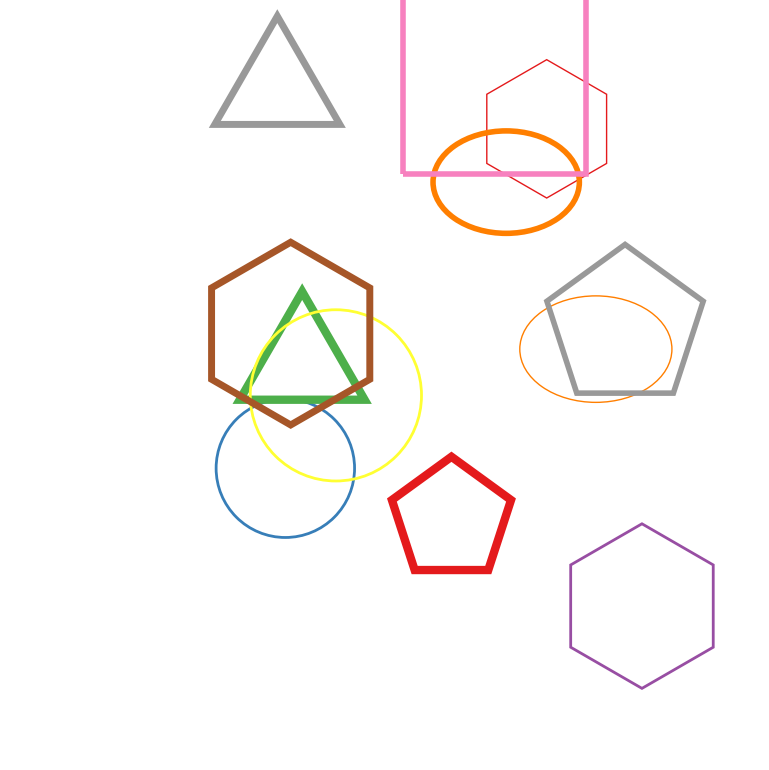[{"shape": "hexagon", "thickness": 0.5, "radius": 0.45, "center": [0.71, 0.833]}, {"shape": "pentagon", "thickness": 3, "radius": 0.41, "center": [0.586, 0.326]}, {"shape": "circle", "thickness": 1, "radius": 0.45, "center": [0.371, 0.392]}, {"shape": "triangle", "thickness": 3, "radius": 0.47, "center": [0.392, 0.528]}, {"shape": "hexagon", "thickness": 1, "radius": 0.53, "center": [0.834, 0.213]}, {"shape": "oval", "thickness": 2, "radius": 0.48, "center": [0.657, 0.763]}, {"shape": "oval", "thickness": 0.5, "radius": 0.49, "center": [0.774, 0.547]}, {"shape": "circle", "thickness": 1, "radius": 0.56, "center": [0.436, 0.487]}, {"shape": "hexagon", "thickness": 2.5, "radius": 0.59, "center": [0.378, 0.567]}, {"shape": "square", "thickness": 2, "radius": 0.59, "center": [0.643, 0.893]}, {"shape": "triangle", "thickness": 2.5, "radius": 0.47, "center": [0.36, 0.885]}, {"shape": "pentagon", "thickness": 2, "radius": 0.53, "center": [0.812, 0.576]}]